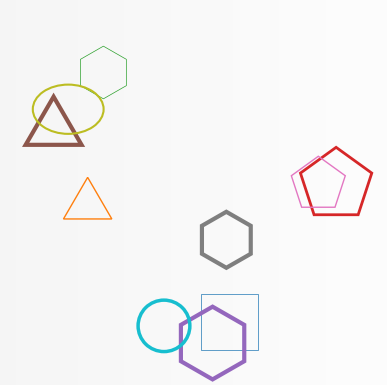[{"shape": "square", "thickness": 0.5, "radius": 0.37, "center": [0.592, 0.164]}, {"shape": "triangle", "thickness": 1, "radius": 0.36, "center": [0.226, 0.467]}, {"shape": "hexagon", "thickness": 0.5, "radius": 0.34, "center": [0.267, 0.812]}, {"shape": "pentagon", "thickness": 2, "radius": 0.48, "center": [0.867, 0.521]}, {"shape": "hexagon", "thickness": 3, "radius": 0.47, "center": [0.549, 0.109]}, {"shape": "triangle", "thickness": 3, "radius": 0.42, "center": [0.138, 0.665]}, {"shape": "pentagon", "thickness": 1, "radius": 0.37, "center": [0.821, 0.521]}, {"shape": "hexagon", "thickness": 3, "radius": 0.36, "center": [0.584, 0.377]}, {"shape": "oval", "thickness": 1.5, "radius": 0.46, "center": [0.176, 0.716]}, {"shape": "circle", "thickness": 2.5, "radius": 0.33, "center": [0.423, 0.154]}]